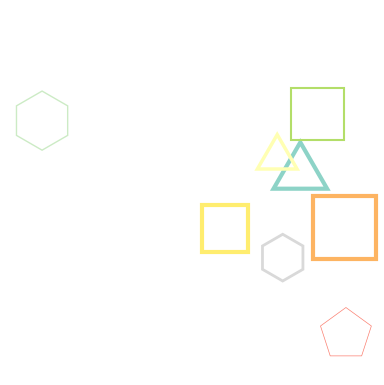[{"shape": "triangle", "thickness": 3, "radius": 0.4, "center": [0.78, 0.55]}, {"shape": "triangle", "thickness": 2.5, "radius": 0.3, "center": [0.72, 0.591]}, {"shape": "pentagon", "thickness": 0.5, "radius": 0.35, "center": [0.899, 0.132]}, {"shape": "square", "thickness": 3, "radius": 0.41, "center": [0.895, 0.41]}, {"shape": "square", "thickness": 1.5, "radius": 0.34, "center": [0.825, 0.705]}, {"shape": "hexagon", "thickness": 2, "radius": 0.3, "center": [0.734, 0.331]}, {"shape": "hexagon", "thickness": 1, "radius": 0.38, "center": [0.109, 0.687]}, {"shape": "square", "thickness": 3, "radius": 0.3, "center": [0.584, 0.407]}]